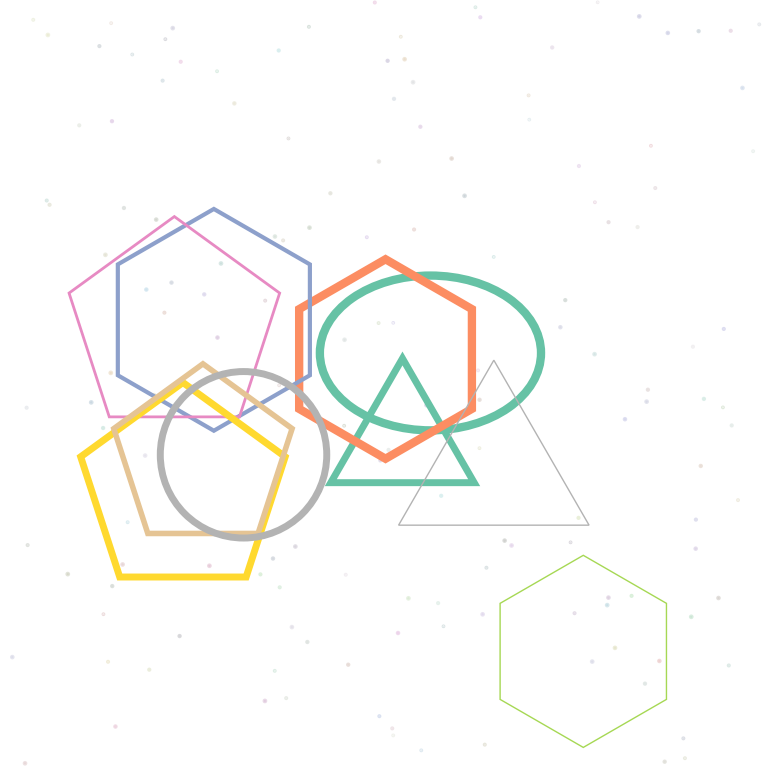[{"shape": "oval", "thickness": 3, "radius": 0.72, "center": [0.559, 0.542]}, {"shape": "triangle", "thickness": 2.5, "radius": 0.54, "center": [0.523, 0.427]}, {"shape": "hexagon", "thickness": 3, "radius": 0.65, "center": [0.501, 0.534]}, {"shape": "hexagon", "thickness": 1.5, "radius": 0.72, "center": [0.278, 0.585]}, {"shape": "pentagon", "thickness": 1, "radius": 0.72, "center": [0.226, 0.575]}, {"shape": "hexagon", "thickness": 0.5, "radius": 0.62, "center": [0.758, 0.154]}, {"shape": "pentagon", "thickness": 2.5, "radius": 0.7, "center": [0.238, 0.364]}, {"shape": "pentagon", "thickness": 2, "radius": 0.61, "center": [0.264, 0.406]}, {"shape": "circle", "thickness": 2.5, "radius": 0.54, "center": [0.316, 0.409]}, {"shape": "triangle", "thickness": 0.5, "radius": 0.71, "center": [0.641, 0.389]}]